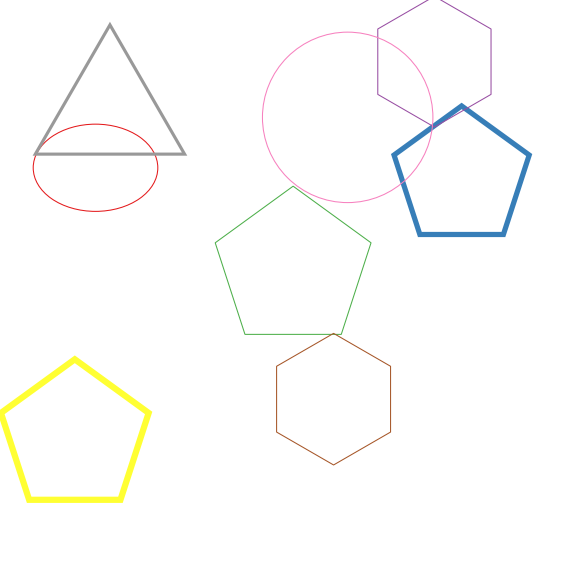[{"shape": "oval", "thickness": 0.5, "radius": 0.54, "center": [0.165, 0.709]}, {"shape": "pentagon", "thickness": 2.5, "radius": 0.62, "center": [0.799, 0.693]}, {"shape": "pentagon", "thickness": 0.5, "radius": 0.71, "center": [0.508, 0.535]}, {"shape": "hexagon", "thickness": 0.5, "radius": 0.57, "center": [0.752, 0.892]}, {"shape": "pentagon", "thickness": 3, "radius": 0.67, "center": [0.13, 0.242]}, {"shape": "hexagon", "thickness": 0.5, "radius": 0.57, "center": [0.578, 0.308]}, {"shape": "circle", "thickness": 0.5, "radius": 0.74, "center": [0.602, 0.796]}, {"shape": "triangle", "thickness": 1.5, "radius": 0.75, "center": [0.19, 0.807]}]